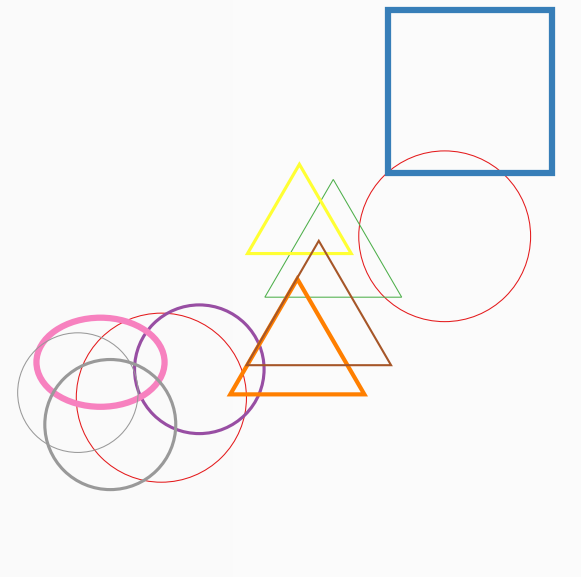[{"shape": "circle", "thickness": 0.5, "radius": 0.74, "center": [0.765, 0.59]}, {"shape": "circle", "thickness": 0.5, "radius": 0.73, "center": [0.278, 0.311]}, {"shape": "square", "thickness": 3, "radius": 0.7, "center": [0.809, 0.841]}, {"shape": "triangle", "thickness": 0.5, "radius": 0.68, "center": [0.573, 0.552]}, {"shape": "circle", "thickness": 1.5, "radius": 0.56, "center": [0.343, 0.36]}, {"shape": "triangle", "thickness": 2, "radius": 0.67, "center": [0.512, 0.383]}, {"shape": "triangle", "thickness": 1.5, "radius": 0.52, "center": [0.515, 0.612]}, {"shape": "triangle", "thickness": 1, "radius": 0.72, "center": [0.548, 0.439]}, {"shape": "oval", "thickness": 3, "radius": 0.55, "center": [0.173, 0.372]}, {"shape": "circle", "thickness": 1.5, "radius": 0.56, "center": [0.19, 0.264]}, {"shape": "circle", "thickness": 0.5, "radius": 0.52, "center": [0.134, 0.319]}]